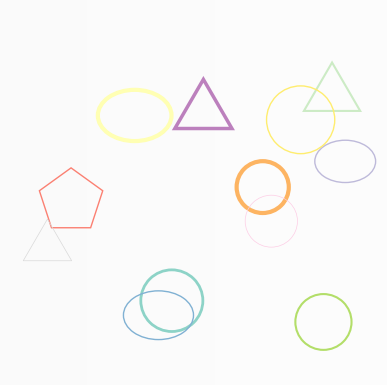[{"shape": "circle", "thickness": 2, "radius": 0.4, "center": [0.443, 0.219]}, {"shape": "oval", "thickness": 3, "radius": 0.48, "center": [0.348, 0.7]}, {"shape": "oval", "thickness": 1, "radius": 0.39, "center": [0.891, 0.581]}, {"shape": "pentagon", "thickness": 1, "radius": 0.43, "center": [0.183, 0.478]}, {"shape": "oval", "thickness": 1, "radius": 0.45, "center": [0.409, 0.181]}, {"shape": "circle", "thickness": 3, "radius": 0.34, "center": [0.678, 0.514]}, {"shape": "circle", "thickness": 1.5, "radius": 0.36, "center": [0.835, 0.164]}, {"shape": "circle", "thickness": 0.5, "radius": 0.34, "center": [0.7, 0.426]}, {"shape": "triangle", "thickness": 0.5, "radius": 0.36, "center": [0.122, 0.359]}, {"shape": "triangle", "thickness": 2.5, "radius": 0.43, "center": [0.525, 0.709]}, {"shape": "triangle", "thickness": 1.5, "radius": 0.42, "center": [0.857, 0.754]}, {"shape": "circle", "thickness": 1, "radius": 0.44, "center": [0.776, 0.689]}]